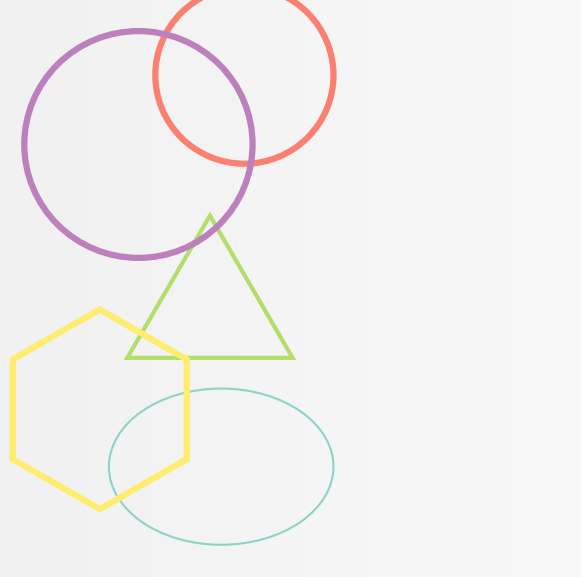[{"shape": "oval", "thickness": 1, "radius": 0.97, "center": [0.381, 0.191]}, {"shape": "circle", "thickness": 3, "radius": 0.77, "center": [0.42, 0.869]}, {"shape": "triangle", "thickness": 2, "radius": 0.82, "center": [0.361, 0.462]}, {"shape": "circle", "thickness": 3, "radius": 0.98, "center": [0.238, 0.749]}, {"shape": "hexagon", "thickness": 3, "radius": 0.86, "center": [0.172, 0.29]}]